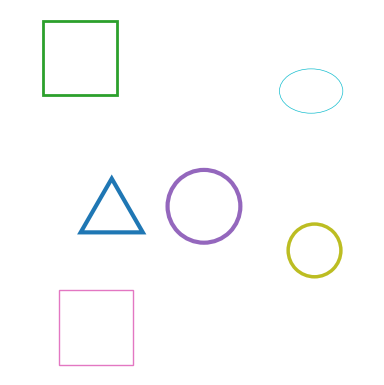[{"shape": "triangle", "thickness": 3, "radius": 0.47, "center": [0.29, 0.443]}, {"shape": "square", "thickness": 2, "radius": 0.48, "center": [0.207, 0.848]}, {"shape": "circle", "thickness": 3, "radius": 0.47, "center": [0.53, 0.464]}, {"shape": "square", "thickness": 1, "radius": 0.48, "center": [0.25, 0.149]}, {"shape": "circle", "thickness": 2.5, "radius": 0.34, "center": [0.817, 0.35]}, {"shape": "oval", "thickness": 0.5, "radius": 0.41, "center": [0.808, 0.764]}]